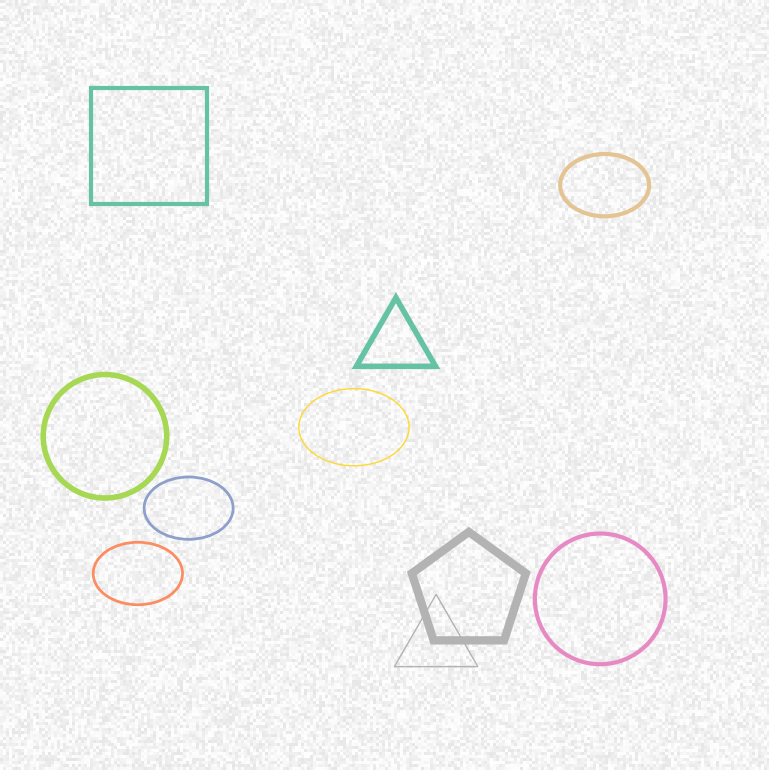[{"shape": "square", "thickness": 1.5, "radius": 0.38, "center": [0.194, 0.81]}, {"shape": "triangle", "thickness": 2, "radius": 0.3, "center": [0.514, 0.554]}, {"shape": "oval", "thickness": 1, "radius": 0.29, "center": [0.179, 0.255]}, {"shape": "oval", "thickness": 1, "radius": 0.29, "center": [0.245, 0.34]}, {"shape": "circle", "thickness": 1.5, "radius": 0.42, "center": [0.78, 0.222]}, {"shape": "circle", "thickness": 2, "radius": 0.4, "center": [0.136, 0.433]}, {"shape": "oval", "thickness": 0.5, "radius": 0.36, "center": [0.46, 0.445]}, {"shape": "oval", "thickness": 1.5, "radius": 0.29, "center": [0.785, 0.76]}, {"shape": "pentagon", "thickness": 3, "radius": 0.39, "center": [0.609, 0.231]}, {"shape": "triangle", "thickness": 0.5, "radius": 0.31, "center": [0.566, 0.166]}]